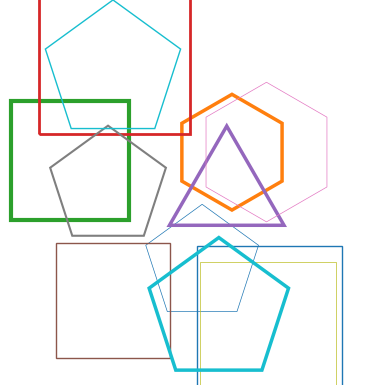[{"shape": "pentagon", "thickness": 0.5, "radius": 0.77, "center": [0.525, 0.315]}, {"shape": "square", "thickness": 1, "radius": 0.94, "center": [0.7, 0.173]}, {"shape": "hexagon", "thickness": 2.5, "radius": 0.75, "center": [0.603, 0.605]}, {"shape": "square", "thickness": 3, "radius": 0.77, "center": [0.182, 0.583]}, {"shape": "square", "thickness": 2, "radius": 0.98, "center": [0.297, 0.848]}, {"shape": "triangle", "thickness": 2.5, "radius": 0.86, "center": [0.589, 0.501]}, {"shape": "square", "thickness": 1, "radius": 0.74, "center": [0.294, 0.22]}, {"shape": "hexagon", "thickness": 0.5, "radius": 0.91, "center": [0.692, 0.605]}, {"shape": "pentagon", "thickness": 1.5, "radius": 0.79, "center": [0.281, 0.516]}, {"shape": "square", "thickness": 0.5, "radius": 0.89, "center": [0.696, 0.142]}, {"shape": "pentagon", "thickness": 1, "radius": 0.92, "center": [0.293, 0.815]}, {"shape": "pentagon", "thickness": 2.5, "radius": 0.95, "center": [0.568, 0.193]}]